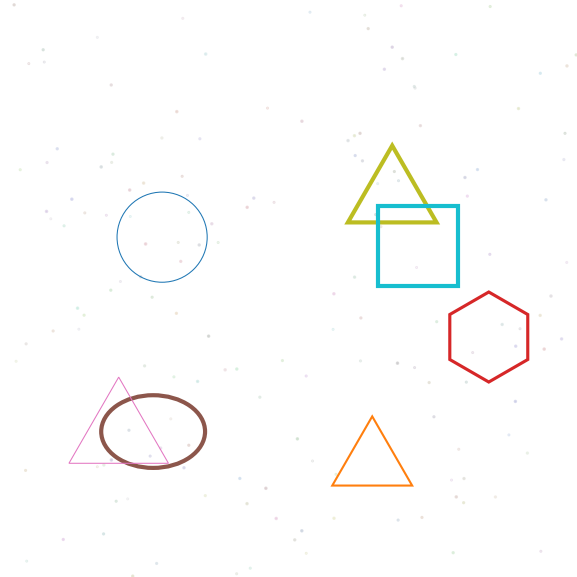[{"shape": "circle", "thickness": 0.5, "radius": 0.39, "center": [0.281, 0.588]}, {"shape": "triangle", "thickness": 1, "radius": 0.4, "center": [0.645, 0.198]}, {"shape": "hexagon", "thickness": 1.5, "radius": 0.39, "center": [0.846, 0.416]}, {"shape": "oval", "thickness": 2, "radius": 0.45, "center": [0.265, 0.252]}, {"shape": "triangle", "thickness": 0.5, "radius": 0.5, "center": [0.206, 0.247]}, {"shape": "triangle", "thickness": 2, "radius": 0.44, "center": [0.679, 0.658]}, {"shape": "square", "thickness": 2, "radius": 0.35, "center": [0.723, 0.573]}]